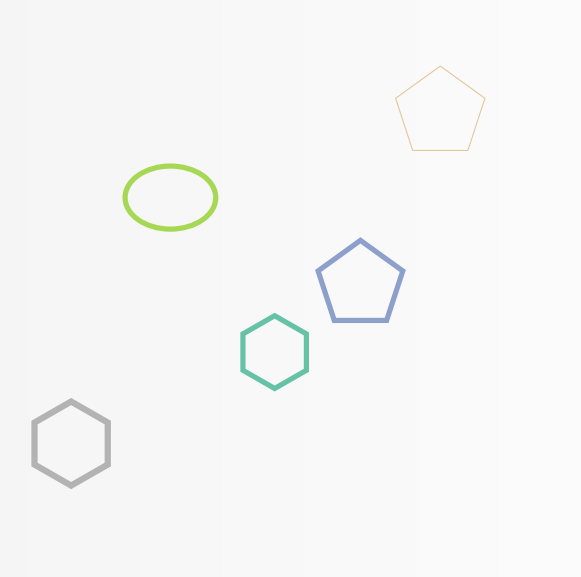[{"shape": "hexagon", "thickness": 2.5, "radius": 0.32, "center": [0.473, 0.389]}, {"shape": "pentagon", "thickness": 2.5, "radius": 0.38, "center": [0.62, 0.506]}, {"shape": "oval", "thickness": 2.5, "radius": 0.39, "center": [0.293, 0.657]}, {"shape": "pentagon", "thickness": 0.5, "radius": 0.4, "center": [0.757, 0.804]}, {"shape": "hexagon", "thickness": 3, "radius": 0.36, "center": [0.122, 0.231]}]